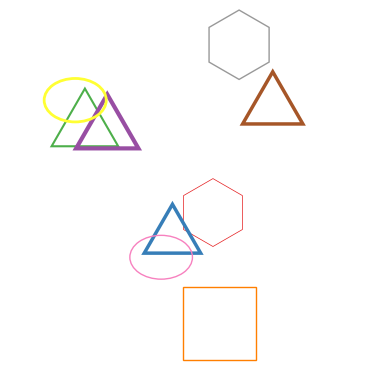[{"shape": "hexagon", "thickness": 0.5, "radius": 0.44, "center": [0.553, 0.448]}, {"shape": "triangle", "thickness": 2.5, "radius": 0.42, "center": [0.448, 0.385]}, {"shape": "triangle", "thickness": 1.5, "radius": 0.5, "center": [0.221, 0.67]}, {"shape": "triangle", "thickness": 3, "radius": 0.47, "center": [0.279, 0.661]}, {"shape": "square", "thickness": 1, "radius": 0.47, "center": [0.57, 0.16]}, {"shape": "oval", "thickness": 2, "radius": 0.4, "center": [0.195, 0.74]}, {"shape": "triangle", "thickness": 2.5, "radius": 0.45, "center": [0.708, 0.723]}, {"shape": "oval", "thickness": 1, "radius": 0.41, "center": [0.419, 0.332]}, {"shape": "hexagon", "thickness": 1, "radius": 0.45, "center": [0.621, 0.884]}]